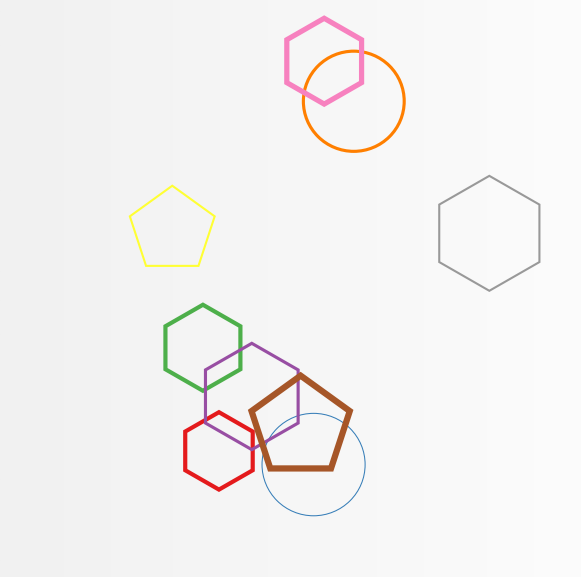[{"shape": "hexagon", "thickness": 2, "radius": 0.34, "center": [0.377, 0.218]}, {"shape": "circle", "thickness": 0.5, "radius": 0.44, "center": [0.539, 0.195]}, {"shape": "hexagon", "thickness": 2, "radius": 0.37, "center": [0.349, 0.397]}, {"shape": "hexagon", "thickness": 1.5, "radius": 0.46, "center": [0.433, 0.313]}, {"shape": "circle", "thickness": 1.5, "radius": 0.43, "center": [0.609, 0.824]}, {"shape": "pentagon", "thickness": 1, "radius": 0.38, "center": [0.296, 0.601]}, {"shape": "pentagon", "thickness": 3, "radius": 0.44, "center": [0.517, 0.26]}, {"shape": "hexagon", "thickness": 2.5, "radius": 0.37, "center": [0.558, 0.893]}, {"shape": "hexagon", "thickness": 1, "radius": 0.5, "center": [0.842, 0.595]}]